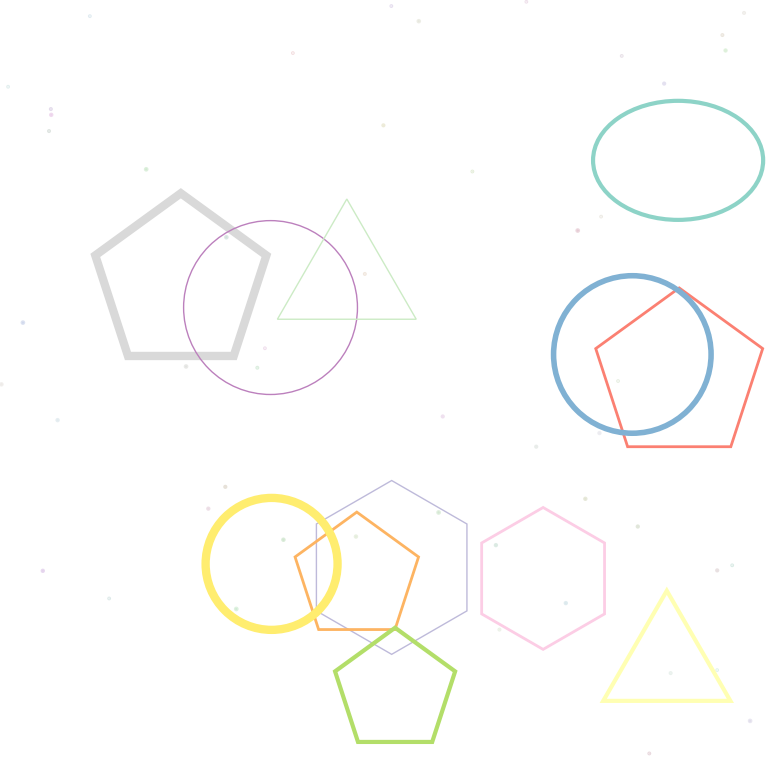[{"shape": "oval", "thickness": 1.5, "radius": 0.55, "center": [0.881, 0.792]}, {"shape": "triangle", "thickness": 1.5, "radius": 0.48, "center": [0.866, 0.137]}, {"shape": "hexagon", "thickness": 0.5, "radius": 0.56, "center": [0.509, 0.263]}, {"shape": "pentagon", "thickness": 1, "radius": 0.57, "center": [0.882, 0.512]}, {"shape": "circle", "thickness": 2, "radius": 0.51, "center": [0.821, 0.54]}, {"shape": "pentagon", "thickness": 1, "radius": 0.42, "center": [0.463, 0.251]}, {"shape": "pentagon", "thickness": 1.5, "radius": 0.41, "center": [0.513, 0.103]}, {"shape": "hexagon", "thickness": 1, "radius": 0.46, "center": [0.705, 0.249]}, {"shape": "pentagon", "thickness": 3, "radius": 0.58, "center": [0.235, 0.632]}, {"shape": "circle", "thickness": 0.5, "radius": 0.56, "center": [0.351, 0.601]}, {"shape": "triangle", "thickness": 0.5, "radius": 0.52, "center": [0.45, 0.637]}, {"shape": "circle", "thickness": 3, "radius": 0.43, "center": [0.353, 0.268]}]